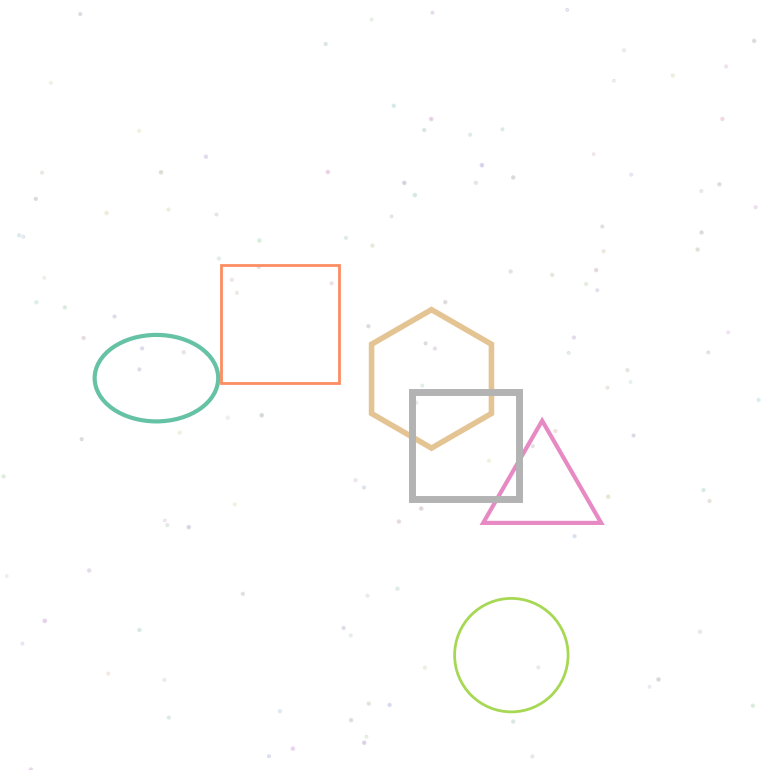[{"shape": "oval", "thickness": 1.5, "radius": 0.4, "center": [0.203, 0.509]}, {"shape": "square", "thickness": 1, "radius": 0.38, "center": [0.363, 0.579]}, {"shape": "triangle", "thickness": 1.5, "radius": 0.44, "center": [0.704, 0.365]}, {"shape": "circle", "thickness": 1, "radius": 0.37, "center": [0.664, 0.149]}, {"shape": "hexagon", "thickness": 2, "radius": 0.45, "center": [0.56, 0.508]}, {"shape": "square", "thickness": 2.5, "radius": 0.35, "center": [0.604, 0.422]}]